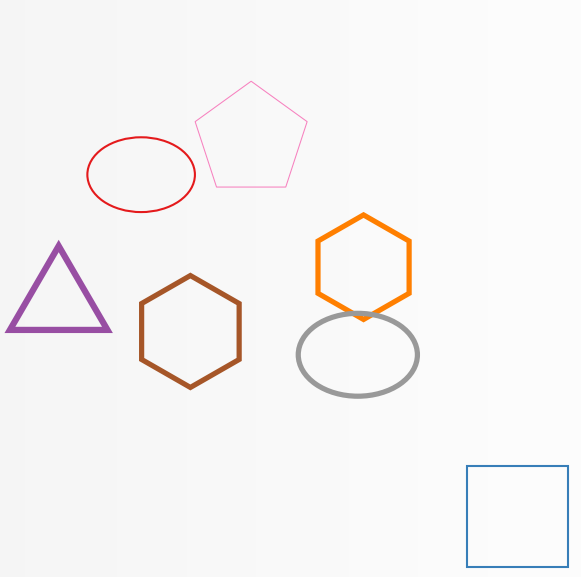[{"shape": "oval", "thickness": 1, "radius": 0.46, "center": [0.243, 0.697]}, {"shape": "square", "thickness": 1, "radius": 0.43, "center": [0.89, 0.105]}, {"shape": "triangle", "thickness": 3, "radius": 0.48, "center": [0.101, 0.476]}, {"shape": "hexagon", "thickness": 2.5, "radius": 0.45, "center": [0.625, 0.536]}, {"shape": "hexagon", "thickness": 2.5, "radius": 0.48, "center": [0.328, 0.425]}, {"shape": "pentagon", "thickness": 0.5, "radius": 0.51, "center": [0.432, 0.757]}, {"shape": "oval", "thickness": 2.5, "radius": 0.51, "center": [0.616, 0.385]}]